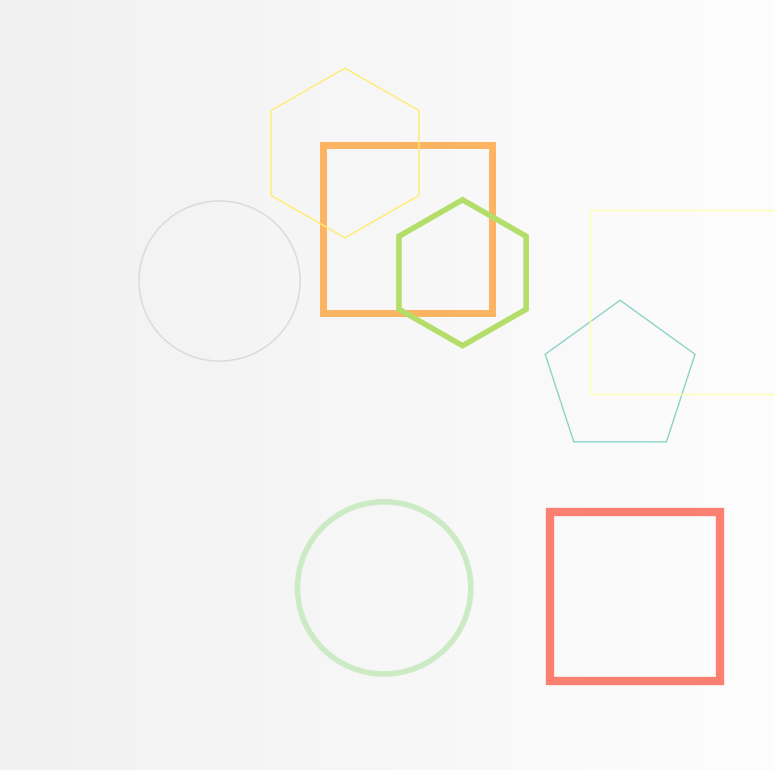[{"shape": "pentagon", "thickness": 0.5, "radius": 0.51, "center": [0.8, 0.508]}, {"shape": "square", "thickness": 0.5, "radius": 0.6, "center": [0.881, 0.607]}, {"shape": "square", "thickness": 3, "radius": 0.55, "center": [0.82, 0.225]}, {"shape": "square", "thickness": 2.5, "radius": 0.54, "center": [0.525, 0.703]}, {"shape": "hexagon", "thickness": 2, "radius": 0.47, "center": [0.597, 0.646]}, {"shape": "circle", "thickness": 0.5, "radius": 0.52, "center": [0.283, 0.635]}, {"shape": "circle", "thickness": 2, "radius": 0.56, "center": [0.496, 0.237]}, {"shape": "hexagon", "thickness": 0.5, "radius": 0.55, "center": [0.445, 0.801]}]